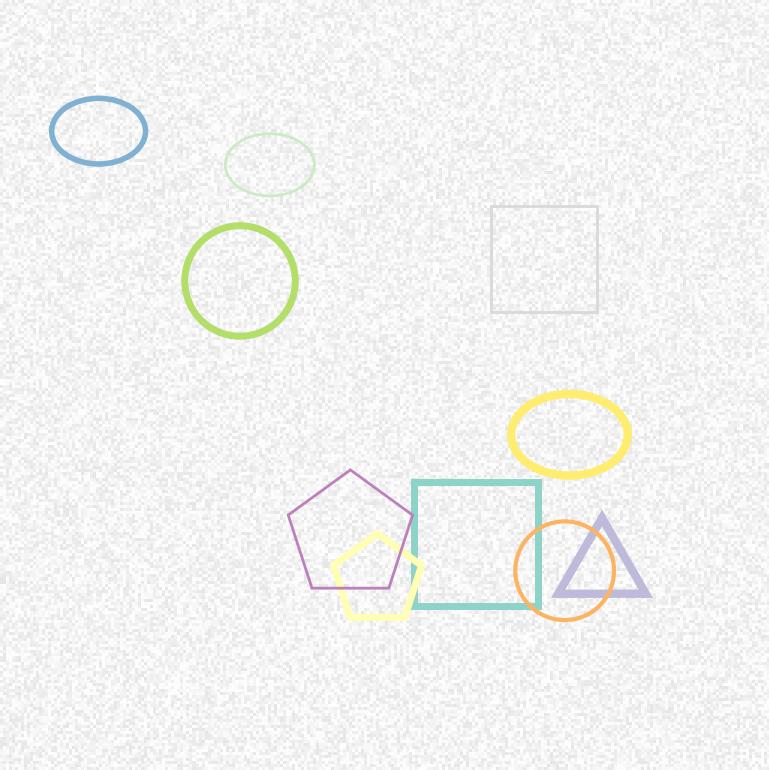[{"shape": "square", "thickness": 2.5, "radius": 0.4, "center": [0.618, 0.294]}, {"shape": "pentagon", "thickness": 2.5, "radius": 0.3, "center": [0.49, 0.247]}, {"shape": "triangle", "thickness": 3, "radius": 0.33, "center": [0.782, 0.262]}, {"shape": "oval", "thickness": 2, "radius": 0.3, "center": [0.128, 0.83]}, {"shape": "circle", "thickness": 1.5, "radius": 0.32, "center": [0.733, 0.259]}, {"shape": "circle", "thickness": 2.5, "radius": 0.36, "center": [0.312, 0.635]}, {"shape": "square", "thickness": 1, "radius": 0.35, "center": [0.706, 0.664]}, {"shape": "pentagon", "thickness": 1, "radius": 0.42, "center": [0.455, 0.305]}, {"shape": "oval", "thickness": 1, "radius": 0.29, "center": [0.35, 0.786]}, {"shape": "oval", "thickness": 3, "radius": 0.38, "center": [0.74, 0.435]}]